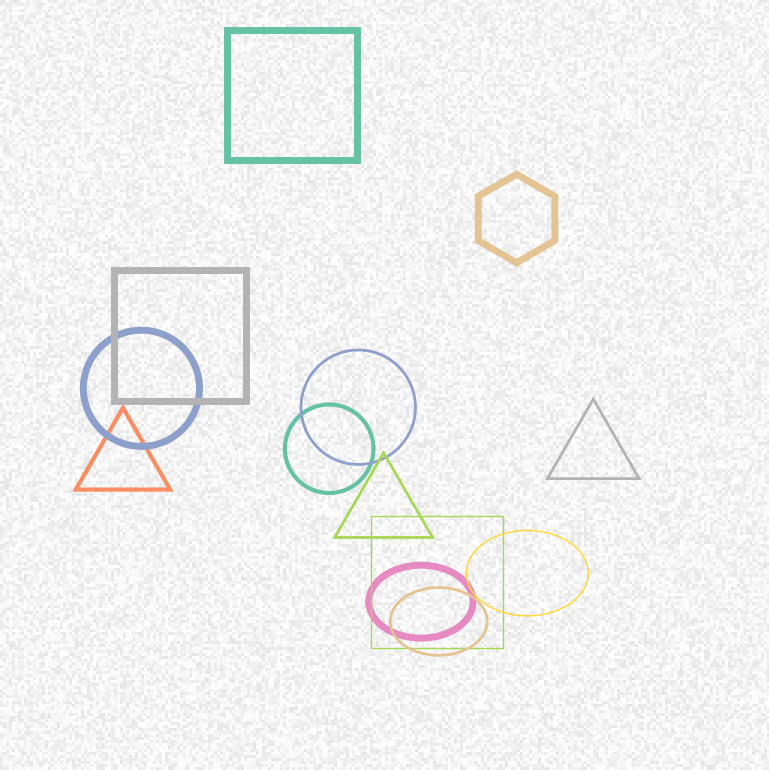[{"shape": "square", "thickness": 2.5, "radius": 0.42, "center": [0.379, 0.877]}, {"shape": "circle", "thickness": 1.5, "radius": 0.29, "center": [0.428, 0.417]}, {"shape": "triangle", "thickness": 1.5, "radius": 0.35, "center": [0.16, 0.4]}, {"shape": "circle", "thickness": 2.5, "radius": 0.38, "center": [0.184, 0.496]}, {"shape": "circle", "thickness": 1, "radius": 0.37, "center": [0.465, 0.471]}, {"shape": "oval", "thickness": 2.5, "radius": 0.34, "center": [0.547, 0.219]}, {"shape": "square", "thickness": 0.5, "radius": 0.43, "center": [0.567, 0.244]}, {"shape": "triangle", "thickness": 1, "radius": 0.37, "center": [0.498, 0.339]}, {"shape": "oval", "thickness": 0.5, "radius": 0.4, "center": [0.685, 0.256]}, {"shape": "hexagon", "thickness": 2.5, "radius": 0.29, "center": [0.671, 0.716]}, {"shape": "oval", "thickness": 1, "radius": 0.31, "center": [0.57, 0.193]}, {"shape": "triangle", "thickness": 1, "radius": 0.34, "center": [0.771, 0.413]}, {"shape": "square", "thickness": 2.5, "radius": 0.43, "center": [0.234, 0.564]}]